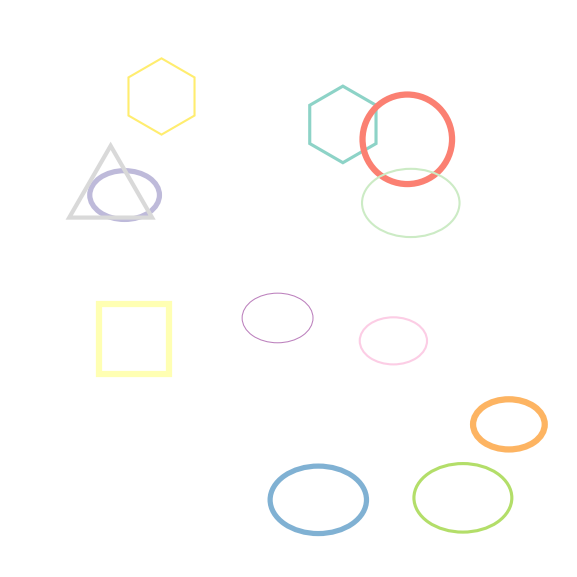[{"shape": "hexagon", "thickness": 1.5, "radius": 0.33, "center": [0.594, 0.784]}, {"shape": "square", "thickness": 3, "radius": 0.3, "center": [0.232, 0.412]}, {"shape": "oval", "thickness": 2.5, "radius": 0.3, "center": [0.216, 0.661]}, {"shape": "circle", "thickness": 3, "radius": 0.39, "center": [0.705, 0.758]}, {"shape": "oval", "thickness": 2.5, "radius": 0.42, "center": [0.551, 0.134]}, {"shape": "oval", "thickness": 3, "radius": 0.31, "center": [0.881, 0.264]}, {"shape": "oval", "thickness": 1.5, "radius": 0.42, "center": [0.802, 0.137]}, {"shape": "oval", "thickness": 1, "radius": 0.29, "center": [0.681, 0.409]}, {"shape": "triangle", "thickness": 2, "radius": 0.41, "center": [0.192, 0.664]}, {"shape": "oval", "thickness": 0.5, "radius": 0.31, "center": [0.481, 0.449]}, {"shape": "oval", "thickness": 1, "radius": 0.42, "center": [0.711, 0.648]}, {"shape": "hexagon", "thickness": 1, "radius": 0.33, "center": [0.28, 0.832]}]